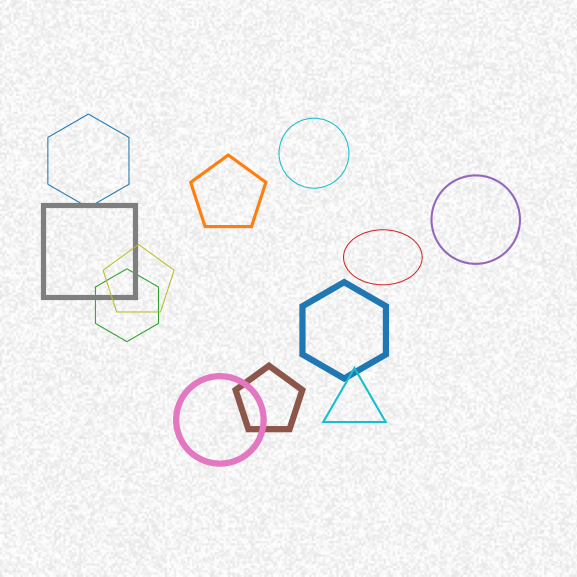[{"shape": "hexagon", "thickness": 0.5, "radius": 0.41, "center": [0.153, 0.721]}, {"shape": "hexagon", "thickness": 3, "radius": 0.42, "center": [0.596, 0.427]}, {"shape": "pentagon", "thickness": 1.5, "radius": 0.34, "center": [0.395, 0.662]}, {"shape": "hexagon", "thickness": 0.5, "radius": 0.32, "center": [0.22, 0.471]}, {"shape": "oval", "thickness": 0.5, "radius": 0.34, "center": [0.663, 0.554]}, {"shape": "circle", "thickness": 1, "radius": 0.38, "center": [0.824, 0.619]}, {"shape": "pentagon", "thickness": 3, "radius": 0.3, "center": [0.466, 0.305]}, {"shape": "circle", "thickness": 3, "radius": 0.38, "center": [0.381, 0.272]}, {"shape": "square", "thickness": 2.5, "radius": 0.4, "center": [0.154, 0.564]}, {"shape": "pentagon", "thickness": 0.5, "radius": 0.32, "center": [0.24, 0.511]}, {"shape": "circle", "thickness": 0.5, "radius": 0.3, "center": [0.544, 0.734]}, {"shape": "triangle", "thickness": 1, "radius": 0.31, "center": [0.614, 0.3]}]